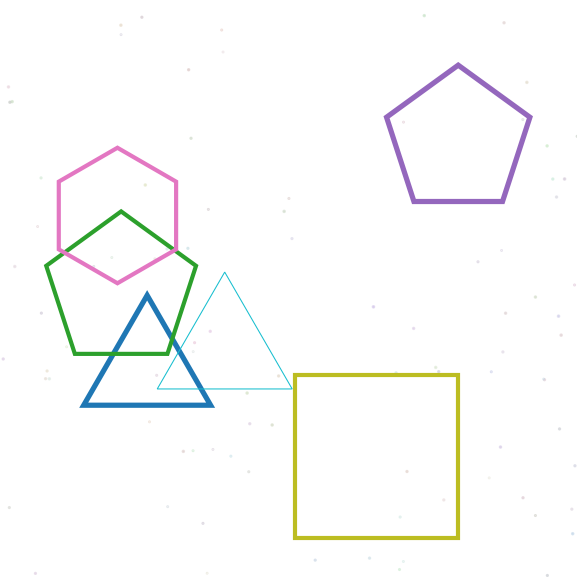[{"shape": "triangle", "thickness": 2.5, "radius": 0.63, "center": [0.255, 0.361]}, {"shape": "pentagon", "thickness": 2, "radius": 0.68, "center": [0.21, 0.497]}, {"shape": "pentagon", "thickness": 2.5, "radius": 0.65, "center": [0.793, 0.756]}, {"shape": "hexagon", "thickness": 2, "radius": 0.59, "center": [0.203, 0.626]}, {"shape": "square", "thickness": 2, "radius": 0.7, "center": [0.652, 0.209]}, {"shape": "triangle", "thickness": 0.5, "radius": 0.67, "center": [0.389, 0.393]}]